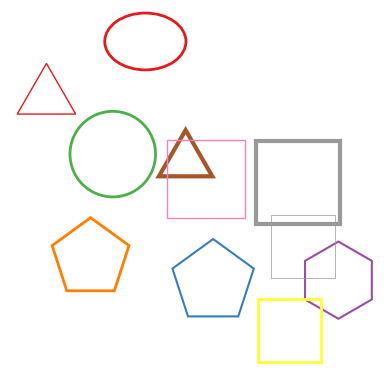[{"shape": "oval", "thickness": 2, "radius": 0.53, "center": [0.378, 0.892]}, {"shape": "triangle", "thickness": 1, "radius": 0.44, "center": [0.121, 0.748]}, {"shape": "pentagon", "thickness": 1.5, "radius": 0.56, "center": [0.554, 0.268]}, {"shape": "circle", "thickness": 2, "radius": 0.56, "center": [0.293, 0.6]}, {"shape": "hexagon", "thickness": 1.5, "radius": 0.5, "center": [0.879, 0.272]}, {"shape": "pentagon", "thickness": 2, "radius": 0.53, "center": [0.235, 0.33]}, {"shape": "square", "thickness": 2, "radius": 0.41, "center": [0.751, 0.142]}, {"shape": "triangle", "thickness": 3, "radius": 0.4, "center": [0.482, 0.582]}, {"shape": "square", "thickness": 1, "radius": 0.51, "center": [0.535, 0.536]}, {"shape": "square", "thickness": 0.5, "radius": 0.41, "center": [0.787, 0.36]}, {"shape": "square", "thickness": 3, "radius": 0.54, "center": [0.774, 0.526]}]